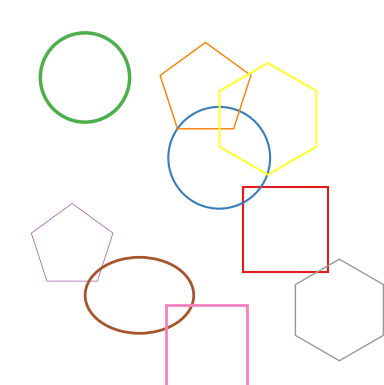[{"shape": "square", "thickness": 1.5, "radius": 0.55, "center": [0.741, 0.404]}, {"shape": "circle", "thickness": 1.5, "radius": 0.66, "center": [0.569, 0.59]}, {"shape": "circle", "thickness": 2.5, "radius": 0.58, "center": [0.221, 0.799]}, {"shape": "pentagon", "thickness": 0.5, "radius": 0.56, "center": [0.187, 0.36]}, {"shape": "pentagon", "thickness": 1, "radius": 0.62, "center": [0.534, 0.766]}, {"shape": "hexagon", "thickness": 1.5, "radius": 0.73, "center": [0.696, 0.691]}, {"shape": "oval", "thickness": 2, "radius": 0.71, "center": [0.362, 0.233]}, {"shape": "square", "thickness": 2, "radius": 0.53, "center": [0.537, 0.103]}, {"shape": "hexagon", "thickness": 1, "radius": 0.66, "center": [0.882, 0.195]}]